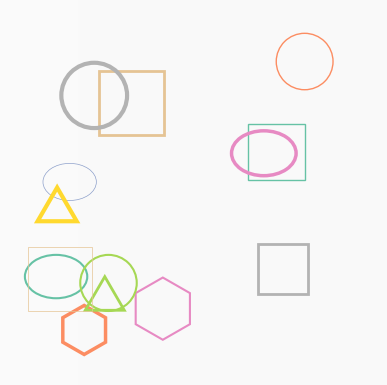[{"shape": "oval", "thickness": 1.5, "radius": 0.4, "center": [0.145, 0.282]}, {"shape": "square", "thickness": 1, "radius": 0.37, "center": [0.715, 0.605]}, {"shape": "circle", "thickness": 1, "radius": 0.37, "center": [0.786, 0.84]}, {"shape": "hexagon", "thickness": 2.5, "radius": 0.32, "center": [0.217, 0.143]}, {"shape": "oval", "thickness": 0.5, "radius": 0.34, "center": [0.18, 0.527]}, {"shape": "hexagon", "thickness": 1.5, "radius": 0.4, "center": [0.42, 0.198]}, {"shape": "oval", "thickness": 2.5, "radius": 0.42, "center": [0.681, 0.602]}, {"shape": "triangle", "thickness": 2, "radius": 0.29, "center": [0.27, 0.223]}, {"shape": "circle", "thickness": 1.5, "radius": 0.36, "center": [0.28, 0.265]}, {"shape": "triangle", "thickness": 3, "radius": 0.29, "center": [0.147, 0.454]}, {"shape": "square", "thickness": 0.5, "radius": 0.42, "center": [0.154, 0.275]}, {"shape": "square", "thickness": 2, "radius": 0.42, "center": [0.338, 0.732]}, {"shape": "square", "thickness": 2, "radius": 0.32, "center": [0.73, 0.301]}, {"shape": "circle", "thickness": 3, "radius": 0.42, "center": [0.243, 0.752]}]